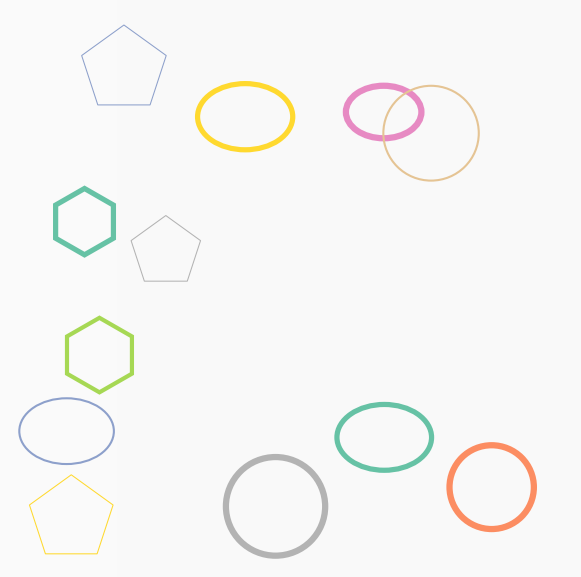[{"shape": "oval", "thickness": 2.5, "radius": 0.41, "center": [0.661, 0.242]}, {"shape": "hexagon", "thickness": 2.5, "radius": 0.29, "center": [0.145, 0.615]}, {"shape": "circle", "thickness": 3, "radius": 0.36, "center": [0.846, 0.156]}, {"shape": "oval", "thickness": 1, "radius": 0.41, "center": [0.115, 0.253]}, {"shape": "pentagon", "thickness": 0.5, "radius": 0.38, "center": [0.213, 0.879]}, {"shape": "oval", "thickness": 3, "radius": 0.32, "center": [0.66, 0.805]}, {"shape": "hexagon", "thickness": 2, "radius": 0.32, "center": [0.171, 0.384]}, {"shape": "oval", "thickness": 2.5, "radius": 0.41, "center": [0.422, 0.797]}, {"shape": "pentagon", "thickness": 0.5, "radius": 0.38, "center": [0.123, 0.101]}, {"shape": "circle", "thickness": 1, "radius": 0.41, "center": [0.742, 0.768]}, {"shape": "pentagon", "thickness": 0.5, "radius": 0.31, "center": [0.285, 0.563]}, {"shape": "circle", "thickness": 3, "radius": 0.43, "center": [0.474, 0.122]}]